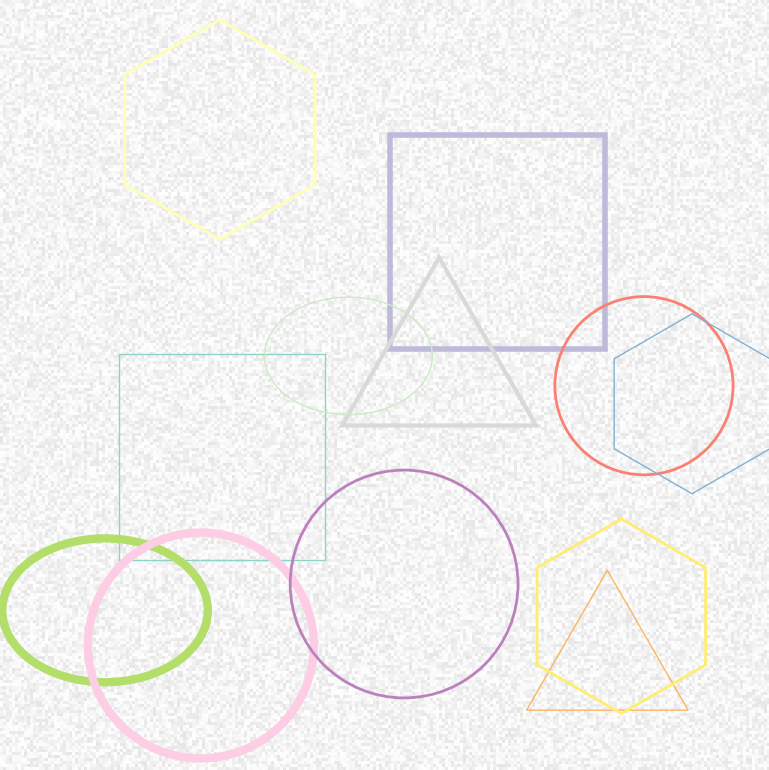[{"shape": "square", "thickness": 0.5, "radius": 0.67, "center": [0.288, 0.407]}, {"shape": "hexagon", "thickness": 1, "radius": 0.71, "center": [0.286, 0.832]}, {"shape": "square", "thickness": 2, "radius": 0.7, "center": [0.646, 0.686]}, {"shape": "circle", "thickness": 1, "radius": 0.58, "center": [0.836, 0.499]}, {"shape": "hexagon", "thickness": 0.5, "radius": 0.58, "center": [0.899, 0.476]}, {"shape": "triangle", "thickness": 0.5, "radius": 0.61, "center": [0.789, 0.138]}, {"shape": "oval", "thickness": 3, "radius": 0.67, "center": [0.136, 0.207]}, {"shape": "circle", "thickness": 3, "radius": 0.73, "center": [0.261, 0.162]}, {"shape": "triangle", "thickness": 1.5, "radius": 0.73, "center": [0.57, 0.52]}, {"shape": "circle", "thickness": 1, "radius": 0.74, "center": [0.525, 0.242]}, {"shape": "oval", "thickness": 0.5, "radius": 0.55, "center": [0.452, 0.538]}, {"shape": "hexagon", "thickness": 1, "radius": 0.63, "center": [0.807, 0.2]}]